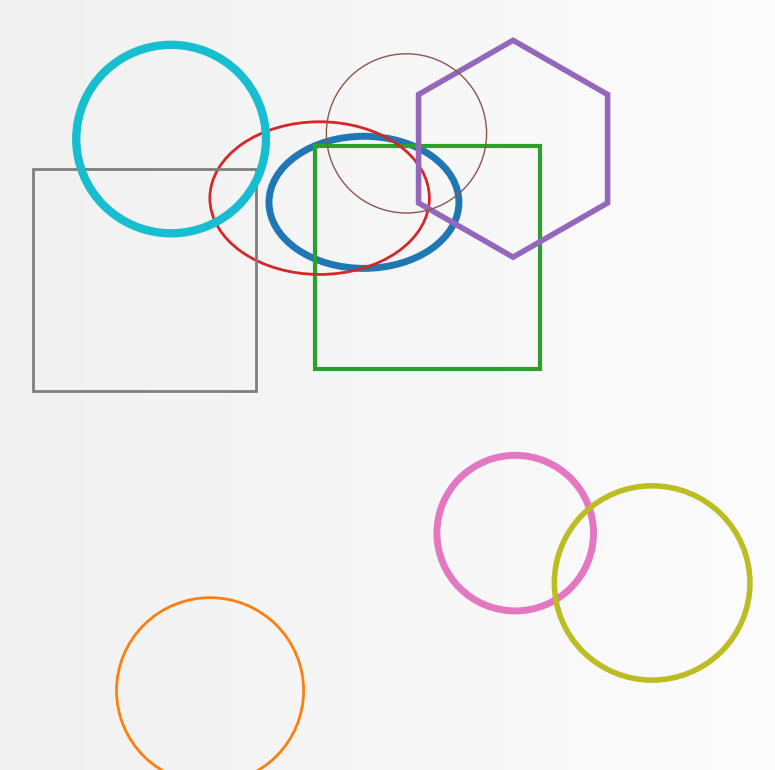[{"shape": "oval", "thickness": 2.5, "radius": 0.61, "center": [0.47, 0.737]}, {"shape": "circle", "thickness": 1, "radius": 0.6, "center": [0.271, 0.103]}, {"shape": "square", "thickness": 1.5, "radius": 0.72, "center": [0.552, 0.666]}, {"shape": "oval", "thickness": 1, "radius": 0.71, "center": [0.412, 0.743]}, {"shape": "hexagon", "thickness": 2, "radius": 0.7, "center": [0.662, 0.807]}, {"shape": "circle", "thickness": 0.5, "radius": 0.52, "center": [0.524, 0.827]}, {"shape": "circle", "thickness": 2.5, "radius": 0.51, "center": [0.665, 0.308]}, {"shape": "square", "thickness": 1, "radius": 0.72, "center": [0.186, 0.636]}, {"shape": "circle", "thickness": 2, "radius": 0.63, "center": [0.841, 0.243]}, {"shape": "circle", "thickness": 3, "radius": 0.61, "center": [0.221, 0.819]}]